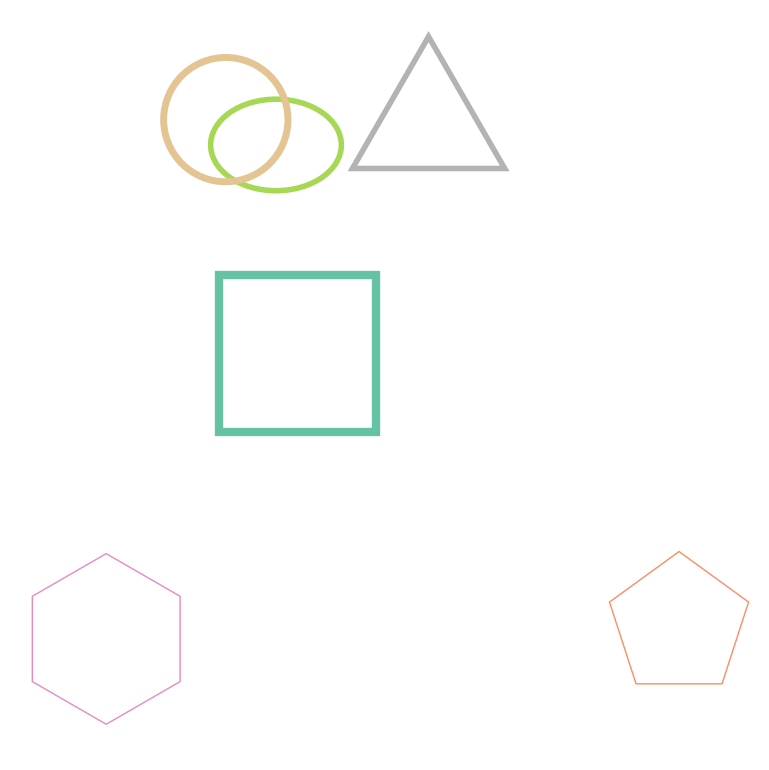[{"shape": "square", "thickness": 3, "radius": 0.51, "center": [0.386, 0.541]}, {"shape": "pentagon", "thickness": 0.5, "radius": 0.47, "center": [0.882, 0.189]}, {"shape": "hexagon", "thickness": 0.5, "radius": 0.55, "center": [0.138, 0.17]}, {"shape": "oval", "thickness": 2, "radius": 0.42, "center": [0.358, 0.812]}, {"shape": "circle", "thickness": 2.5, "radius": 0.4, "center": [0.293, 0.845]}, {"shape": "triangle", "thickness": 2, "radius": 0.57, "center": [0.557, 0.838]}]